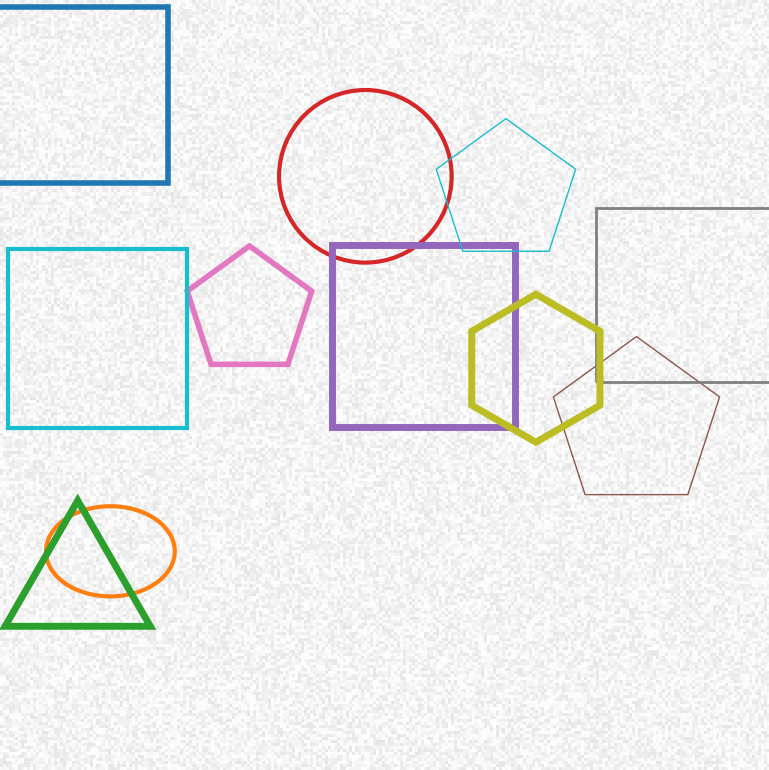[{"shape": "square", "thickness": 2, "radius": 0.57, "center": [0.104, 0.877]}, {"shape": "oval", "thickness": 1.5, "radius": 0.42, "center": [0.143, 0.284]}, {"shape": "triangle", "thickness": 2.5, "radius": 0.54, "center": [0.101, 0.241]}, {"shape": "circle", "thickness": 1.5, "radius": 0.56, "center": [0.474, 0.771]}, {"shape": "square", "thickness": 2.5, "radius": 0.59, "center": [0.55, 0.563]}, {"shape": "pentagon", "thickness": 0.5, "radius": 0.57, "center": [0.827, 0.449]}, {"shape": "pentagon", "thickness": 2, "radius": 0.42, "center": [0.324, 0.596]}, {"shape": "square", "thickness": 1, "radius": 0.57, "center": [0.887, 0.617]}, {"shape": "hexagon", "thickness": 2.5, "radius": 0.48, "center": [0.696, 0.522]}, {"shape": "square", "thickness": 1.5, "radius": 0.58, "center": [0.127, 0.56]}, {"shape": "pentagon", "thickness": 0.5, "radius": 0.48, "center": [0.657, 0.751]}]